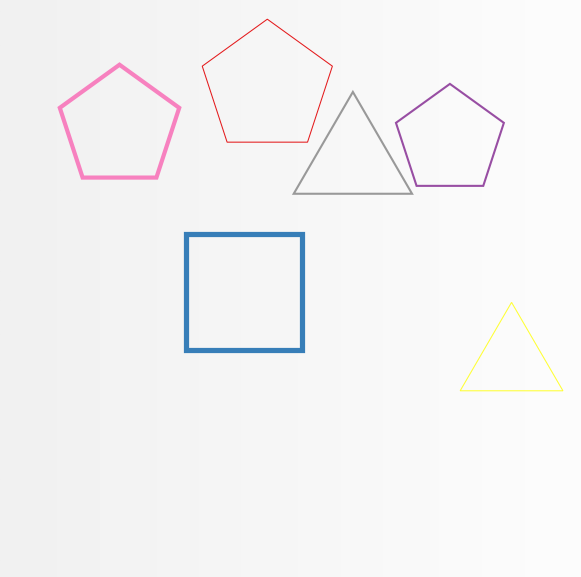[{"shape": "pentagon", "thickness": 0.5, "radius": 0.59, "center": [0.46, 0.848]}, {"shape": "square", "thickness": 2.5, "radius": 0.5, "center": [0.42, 0.494]}, {"shape": "pentagon", "thickness": 1, "radius": 0.49, "center": [0.774, 0.756]}, {"shape": "triangle", "thickness": 0.5, "radius": 0.51, "center": [0.88, 0.373]}, {"shape": "pentagon", "thickness": 2, "radius": 0.54, "center": [0.206, 0.779]}, {"shape": "triangle", "thickness": 1, "radius": 0.59, "center": [0.607, 0.722]}]